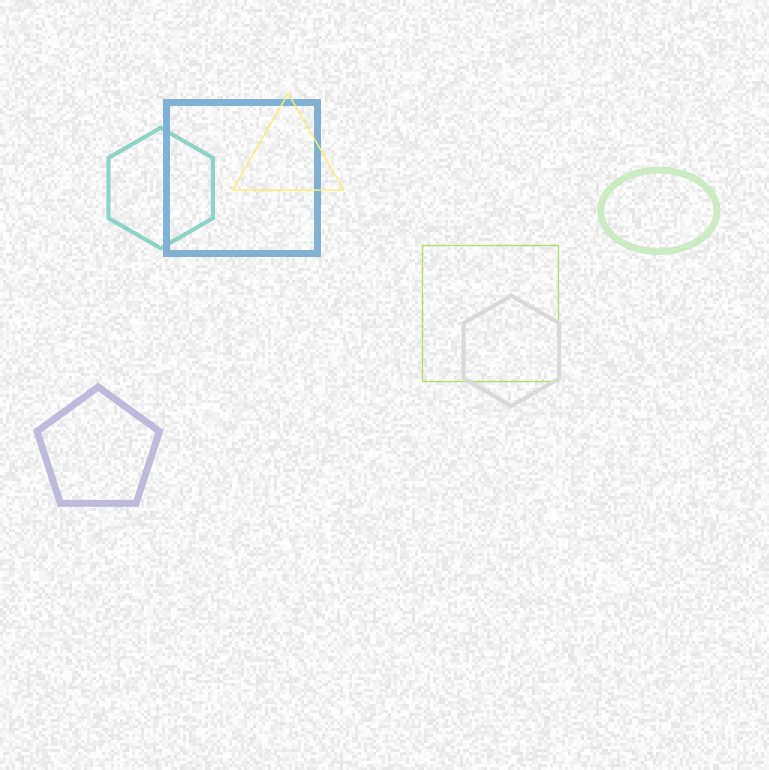[{"shape": "hexagon", "thickness": 1.5, "radius": 0.39, "center": [0.209, 0.756]}, {"shape": "pentagon", "thickness": 2.5, "radius": 0.42, "center": [0.128, 0.414]}, {"shape": "square", "thickness": 2.5, "radius": 0.49, "center": [0.313, 0.77]}, {"shape": "square", "thickness": 0.5, "radius": 0.44, "center": [0.636, 0.593]}, {"shape": "hexagon", "thickness": 1.5, "radius": 0.36, "center": [0.664, 0.544]}, {"shape": "oval", "thickness": 2.5, "radius": 0.38, "center": [0.856, 0.726]}, {"shape": "triangle", "thickness": 0.5, "radius": 0.42, "center": [0.374, 0.795]}]